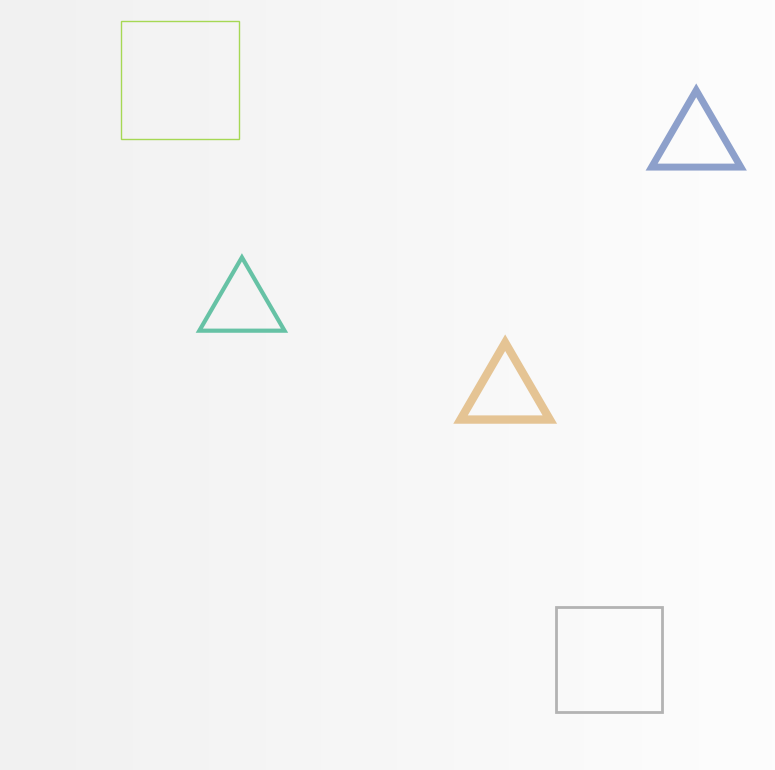[{"shape": "triangle", "thickness": 1.5, "radius": 0.32, "center": [0.312, 0.602]}, {"shape": "triangle", "thickness": 2.5, "radius": 0.33, "center": [0.898, 0.816]}, {"shape": "square", "thickness": 0.5, "radius": 0.38, "center": [0.232, 0.896]}, {"shape": "triangle", "thickness": 3, "radius": 0.33, "center": [0.652, 0.488]}, {"shape": "square", "thickness": 1, "radius": 0.34, "center": [0.786, 0.144]}]